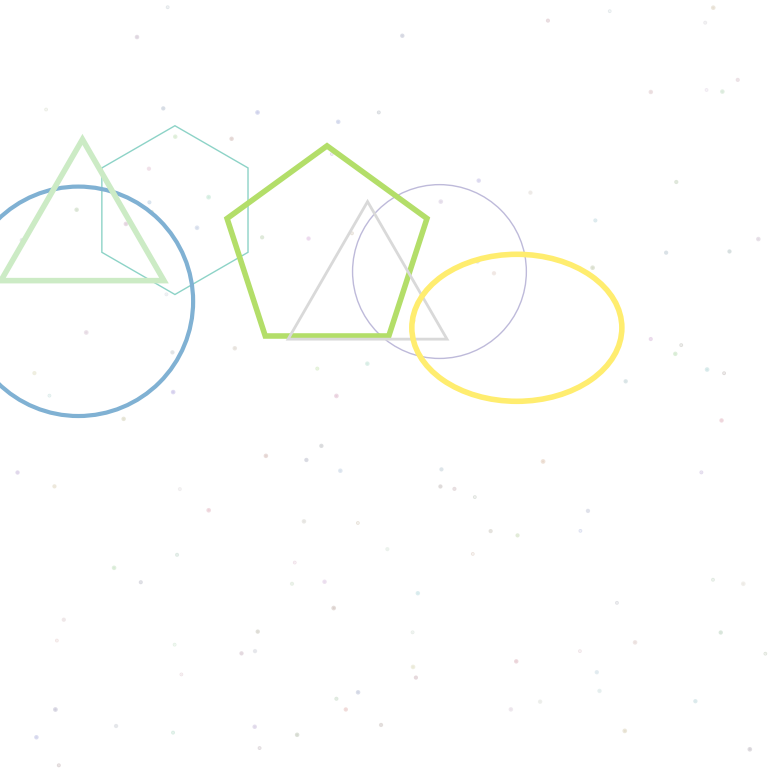[{"shape": "hexagon", "thickness": 0.5, "radius": 0.55, "center": [0.227, 0.727]}, {"shape": "circle", "thickness": 0.5, "radius": 0.56, "center": [0.571, 0.647]}, {"shape": "circle", "thickness": 1.5, "radius": 0.74, "center": [0.102, 0.609]}, {"shape": "pentagon", "thickness": 2, "radius": 0.68, "center": [0.425, 0.674]}, {"shape": "triangle", "thickness": 1, "radius": 0.6, "center": [0.477, 0.619]}, {"shape": "triangle", "thickness": 2, "radius": 0.61, "center": [0.107, 0.697]}, {"shape": "oval", "thickness": 2, "radius": 0.68, "center": [0.671, 0.574]}]